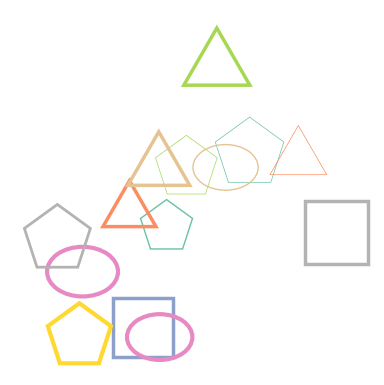[{"shape": "pentagon", "thickness": 1, "radius": 0.35, "center": [0.433, 0.411]}, {"shape": "pentagon", "thickness": 0.5, "radius": 0.47, "center": [0.648, 0.602]}, {"shape": "triangle", "thickness": 0.5, "radius": 0.43, "center": [0.775, 0.589]}, {"shape": "triangle", "thickness": 2.5, "radius": 0.4, "center": [0.336, 0.451]}, {"shape": "square", "thickness": 2.5, "radius": 0.39, "center": [0.372, 0.149]}, {"shape": "oval", "thickness": 3, "radius": 0.46, "center": [0.214, 0.294]}, {"shape": "oval", "thickness": 3, "radius": 0.42, "center": [0.415, 0.125]}, {"shape": "triangle", "thickness": 2.5, "radius": 0.49, "center": [0.563, 0.828]}, {"shape": "pentagon", "thickness": 0.5, "radius": 0.42, "center": [0.484, 0.564]}, {"shape": "pentagon", "thickness": 3, "radius": 0.43, "center": [0.206, 0.126]}, {"shape": "oval", "thickness": 1, "radius": 0.42, "center": [0.586, 0.565]}, {"shape": "triangle", "thickness": 2.5, "radius": 0.46, "center": [0.412, 0.565]}, {"shape": "pentagon", "thickness": 2, "radius": 0.45, "center": [0.149, 0.379]}, {"shape": "square", "thickness": 2.5, "radius": 0.41, "center": [0.875, 0.397]}]